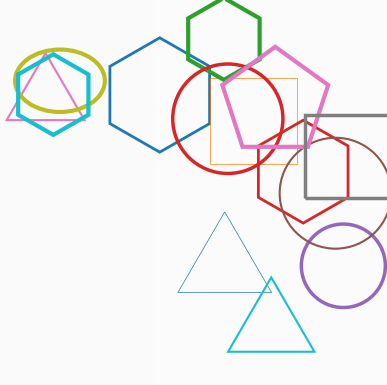[{"shape": "triangle", "thickness": 0.5, "radius": 0.7, "center": [0.58, 0.31]}, {"shape": "hexagon", "thickness": 2, "radius": 0.74, "center": [0.412, 0.753]}, {"shape": "square", "thickness": 0.5, "radius": 0.56, "center": [0.654, 0.685]}, {"shape": "hexagon", "thickness": 3, "radius": 0.53, "center": [0.578, 0.899]}, {"shape": "circle", "thickness": 2.5, "radius": 0.71, "center": [0.588, 0.692]}, {"shape": "hexagon", "thickness": 2, "radius": 0.67, "center": [0.782, 0.554]}, {"shape": "circle", "thickness": 2.5, "radius": 0.54, "center": [0.886, 0.31]}, {"shape": "circle", "thickness": 1.5, "radius": 0.72, "center": [0.866, 0.498]}, {"shape": "pentagon", "thickness": 3, "radius": 0.72, "center": [0.71, 0.735]}, {"shape": "triangle", "thickness": 1.5, "radius": 0.58, "center": [0.118, 0.746]}, {"shape": "square", "thickness": 2.5, "radius": 0.54, "center": [0.895, 0.593]}, {"shape": "oval", "thickness": 3, "radius": 0.58, "center": [0.155, 0.79]}, {"shape": "hexagon", "thickness": 3, "radius": 0.52, "center": [0.138, 0.754]}, {"shape": "triangle", "thickness": 1.5, "radius": 0.64, "center": [0.7, 0.151]}]